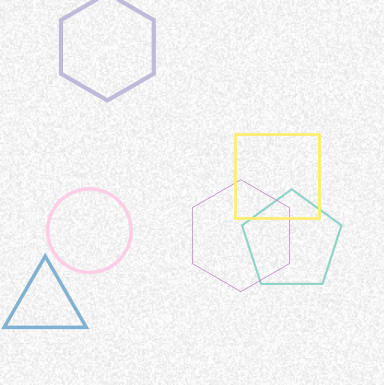[{"shape": "pentagon", "thickness": 1.5, "radius": 0.68, "center": [0.758, 0.373]}, {"shape": "hexagon", "thickness": 3, "radius": 0.7, "center": [0.279, 0.878]}, {"shape": "triangle", "thickness": 2.5, "radius": 0.62, "center": [0.117, 0.211]}, {"shape": "circle", "thickness": 2.5, "radius": 0.54, "center": [0.232, 0.401]}, {"shape": "hexagon", "thickness": 0.5, "radius": 0.73, "center": [0.626, 0.388]}, {"shape": "square", "thickness": 2, "radius": 0.55, "center": [0.72, 0.542]}]